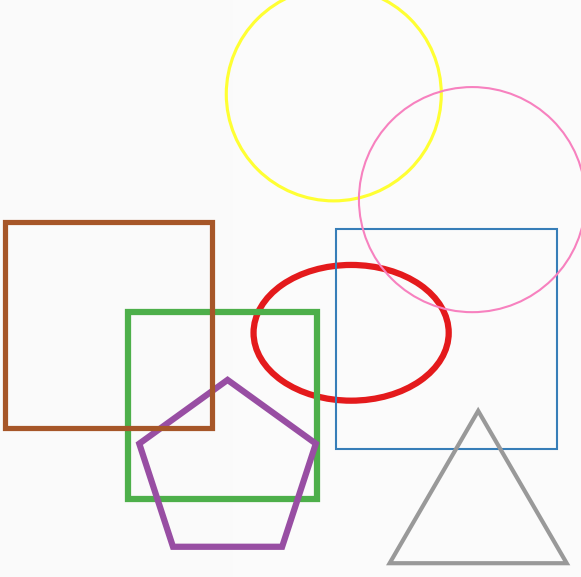[{"shape": "oval", "thickness": 3, "radius": 0.84, "center": [0.604, 0.423]}, {"shape": "square", "thickness": 1, "radius": 0.95, "center": [0.768, 0.412]}, {"shape": "square", "thickness": 3, "radius": 0.81, "center": [0.383, 0.297]}, {"shape": "pentagon", "thickness": 3, "radius": 0.8, "center": [0.391, 0.182]}, {"shape": "circle", "thickness": 1.5, "radius": 0.92, "center": [0.574, 0.836]}, {"shape": "square", "thickness": 2.5, "radius": 0.89, "center": [0.187, 0.436]}, {"shape": "circle", "thickness": 1, "radius": 0.97, "center": [0.812, 0.653]}, {"shape": "triangle", "thickness": 2, "radius": 0.88, "center": [0.823, 0.112]}]